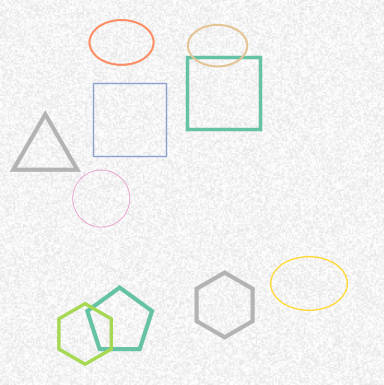[{"shape": "square", "thickness": 2.5, "radius": 0.47, "center": [0.58, 0.759]}, {"shape": "pentagon", "thickness": 3, "radius": 0.44, "center": [0.311, 0.165]}, {"shape": "oval", "thickness": 1.5, "radius": 0.42, "center": [0.316, 0.89]}, {"shape": "square", "thickness": 1, "radius": 0.48, "center": [0.336, 0.69]}, {"shape": "circle", "thickness": 0.5, "radius": 0.37, "center": [0.263, 0.484]}, {"shape": "hexagon", "thickness": 2.5, "radius": 0.39, "center": [0.221, 0.133]}, {"shape": "oval", "thickness": 1, "radius": 0.5, "center": [0.803, 0.264]}, {"shape": "oval", "thickness": 1.5, "radius": 0.39, "center": [0.565, 0.881]}, {"shape": "hexagon", "thickness": 3, "radius": 0.42, "center": [0.583, 0.208]}, {"shape": "triangle", "thickness": 3, "radius": 0.48, "center": [0.118, 0.607]}]